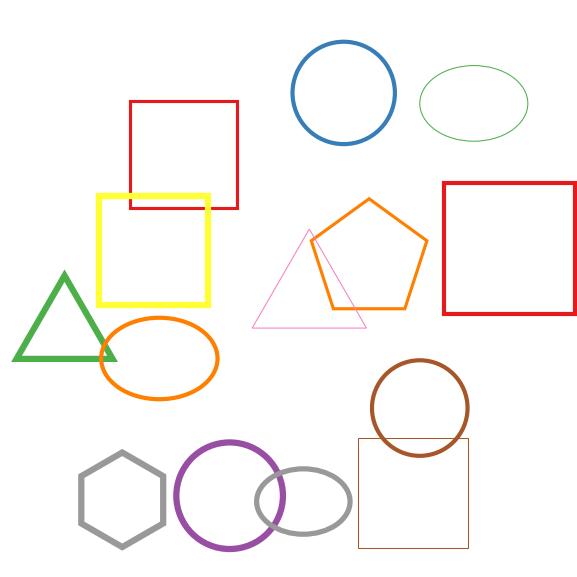[{"shape": "square", "thickness": 1.5, "radius": 0.46, "center": [0.317, 0.731]}, {"shape": "square", "thickness": 2, "radius": 0.57, "center": [0.882, 0.568]}, {"shape": "circle", "thickness": 2, "radius": 0.44, "center": [0.595, 0.838]}, {"shape": "oval", "thickness": 0.5, "radius": 0.47, "center": [0.82, 0.82]}, {"shape": "triangle", "thickness": 3, "radius": 0.48, "center": [0.112, 0.426]}, {"shape": "circle", "thickness": 3, "radius": 0.46, "center": [0.398, 0.141]}, {"shape": "pentagon", "thickness": 1.5, "radius": 0.53, "center": [0.639, 0.55]}, {"shape": "oval", "thickness": 2, "radius": 0.5, "center": [0.276, 0.378]}, {"shape": "square", "thickness": 3, "radius": 0.47, "center": [0.265, 0.565]}, {"shape": "square", "thickness": 0.5, "radius": 0.48, "center": [0.716, 0.145]}, {"shape": "circle", "thickness": 2, "radius": 0.41, "center": [0.727, 0.293]}, {"shape": "triangle", "thickness": 0.5, "radius": 0.57, "center": [0.536, 0.488]}, {"shape": "oval", "thickness": 2.5, "radius": 0.4, "center": [0.525, 0.131]}, {"shape": "hexagon", "thickness": 3, "radius": 0.41, "center": [0.212, 0.134]}]